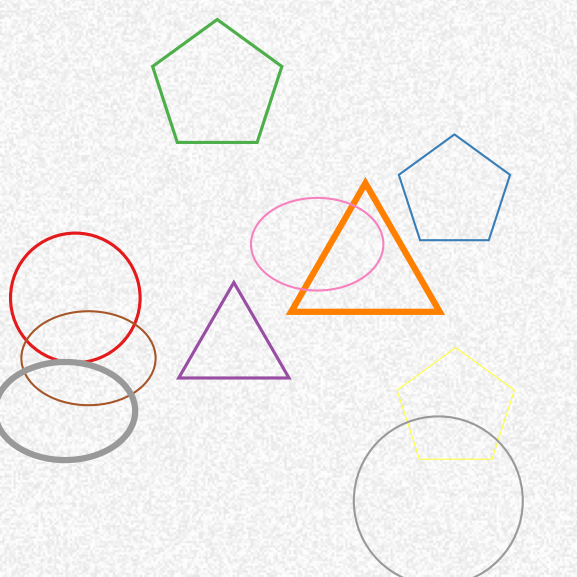[{"shape": "circle", "thickness": 1.5, "radius": 0.56, "center": [0.13, 0.483]}, {"shape": "pentagon", "thickness": 1, "radius": 0.51, "center": [0.787, 0.665]}, {"shape": "pentagon", "thickness": 1.5, "radius": 0.59, "center": [0.376, 0.848]}, {"shape": "triangle", "thickness": 1.5, "radius": 0.55, "center": [0.405, 0.4]}, {"shape": "triangle", "thickness": 3, "radius": 0.74, "center": [0.633, 0.533]}, {"shape": "pentagon", "thickness": 0.5, "radius": 0.53, "center": [0.789, 0.29]}, {"shape": "oval", "thickness": 1, "radius": 0.58, "center": [0.153, 0.379]}, {"shape": "oval", "thickness": 1, "radius": 0.57, "center": [0.549, 0.576]}, {"shape": "circle", "thickness": 1, "radius": 0.73, "center": [0.759, 0.132]}, {"shape": "oval", "thickness": 3, "radius": 0.61, "center": [0.113, 0.287]}]